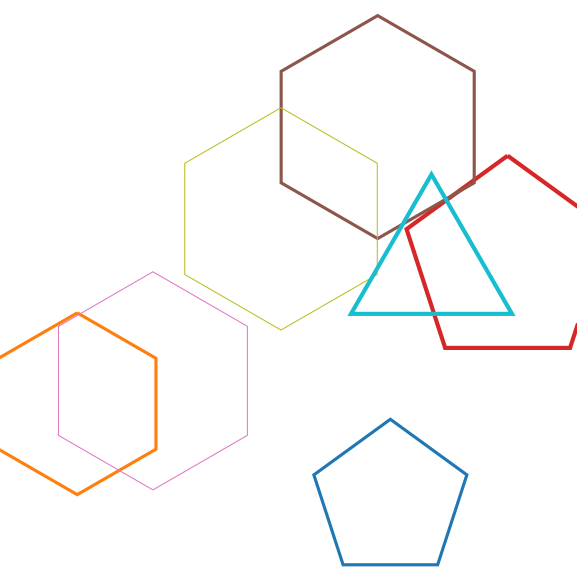[{"shape": "pentagon", "thickness": 1.5, "radius": 0.7, "center": [0.676, 0.134]}, {"shape": "hexagon", "thickness": 1.5, "radius": 0.79, "center": [0.134, 0.3]}, {"shape": "pentagon", "thickness": 2, "radius": 0.92, "center": [0.879, 0.546]}, {"shape": "hexagon", "thickness": 1.5, "radius": 0.97, "center": [0.654, 0.779]}, {"shape": "hexagon", "thickness": 0.5, "radius": 0.94, "center": [0.265, 0.34]}, {"shape": "hexagon", "thickness": 0.5, "radius": 0.96, "center": [0.487, 0.62]}, {"shape": "triangle", "thickness": 2, "radius": 0.8, "center": [0.747, 0.536]}]